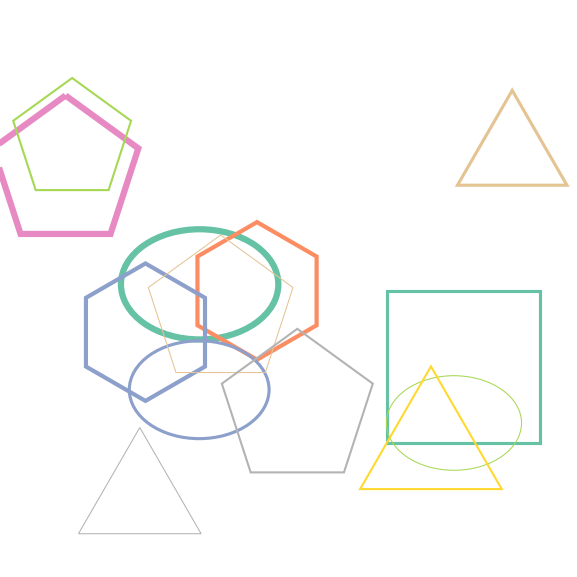[{"shape": "oval", "thickness": 3, "radius": 0.68, "center": [0.346, 0.507]}, {"shape": "square", "thickness": 1.5, "radius": 0.66, "center": [0.803, 0.364]}, {"shape": "hexagon", "thickness": 2, "radius": 0.6, "center": [0.445, 0.495]}, {"shape": "hexagon", "thickness": 2, "radius": 0.6, "center": [0.252, 0.424]}, {"shape": "oval", "thickness": 1.5, "radius": 0.61, "center": [0.345, 0.324]}, {"shape": "pentagon", "thickness": 3, "radius": 0.66, "center": [0.113, 0.701]}, {"shape": "oval", "thickness": 0.5, "radius": 0.58, "center": [0.786, 0.267]}, {"shape": "pentagon", "thickness": 1, "radius": 0.54, "center": [0.125, 0.757]}, {"shape": "triangle", "thickness": 1, "radius": 0.71, "center": [0.746, 0.223]}, {"shape": "triangle", "thickness": 1.5, "radius": 0.55, "center": [0.887, 0.733]}, {"shape": "pentagon", "thickness": 0.5, "radius": 0.66, "center": [0.382, 0.461]}, {"shape": "triangle", "thickness": 0.5, "radius": 0.61, "center": [0.242, 0.136]}, {"shape": "pentagon", "thickness": 1, "radius": 0.69, "center": [0.515, 0.292]}]